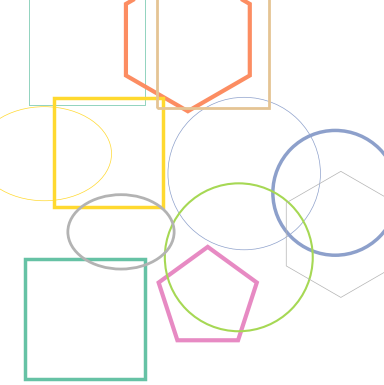[{"shape": "square", "thickness": 0.5, "radius": 0.75, "center": [0.227, 0.879]}, {"shape": "square", "thickness": 2.5, "radius": 0.78, "center": [0.221, 0.172]}, {"shape": "hexagon", "thickness": 3, "radius": 0.93, "center": [0.488, 0.897]}, {"shape": "circle", "thickness": 2.5, "radius": 0.81, "center": [0.871, 0.499]}, {"shape": "circle", "thickness": 0.5, "radius": 0.99, "center": [0.634, 0.549]}, {"shape": "pentagon", "thickness": 3, "radius": 0.67, "center": [0.54, 0.225]}, {"shape": "circle", "thickness": 1.5, "radius": 0.96, "center": [0.62, 0.332]}, {"shape": "square", "thickness": 2.5, "radius": 0.7, "center": [0.282, 0.604]}, {"shape": "oval", "thickness": 0.5, "radius": 0.87, "center": [0.115, 0.601]}, {"shape": "square", "thickness": 2, "radius": 0.72, "center": [0.553, 0.864]}, {"shape": "oval", "thickness": 2, "radius": 0.69, "center": [0.314, 0.398]}, {"shape": "hexagon", "thickness": 0.5, "radius": 0.82, "center": [0.885, 0.391]}]